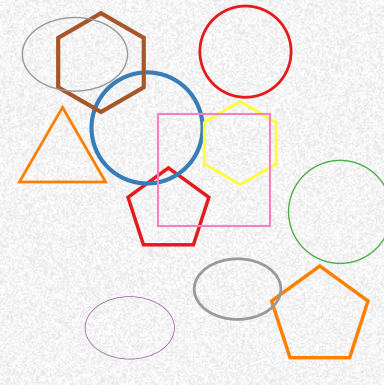[{"shape": "circle", "thickness": 2, "radius": 0.59, "center": [0.638, 0.866]}, {"shape": "pentagon", "thickness": 2.5, "radius": 0.55, "center": [0.438, 0.453]}, {"shape": "circle", "thickness": 3, "radius": 0.72, "center": [0.382, 0.668]}, {"shape": "circle", "thickness": 1, "radius": 0.67, "center": [0.883, 0.45]}, {"shape": "oval", "thickness": 0.5, "radius": 0.58, "center": [0.337, 0.148]}, {"shape": "triangle", "thickness": 2, "radius": 0.65, "center": [0.162, 0.592]}, {"shape": "pentagon", "thickness": 2.5, "radius": 0.66, "center": [0.831, 0.177]}, {"shape": "hexagon", "thickness": 2, "radius": 0.54, "center": [0.624, 0.628]}, {"shape": "hexagon", "thickness": 3, "radius": 0.64, "center": [0.262, 0.837]}, {"shape": "square", "thickness": 1.5, "radius": 0.73, "center": [0.557, 0.558]}, {"shape": "oval", "thickness": 2, "radius": 0.56, "center": [0.617, 0.249]}, {"shape": "oval", "thickness": 1, "radius": 0.68, "center": [0.195, 0.859]}]